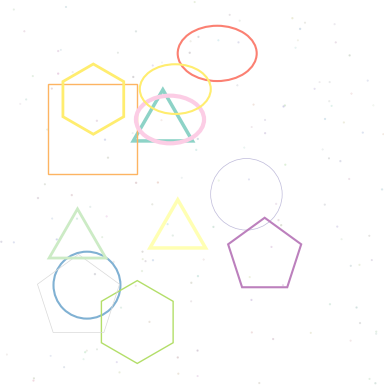[{"shape": "triangle", "thickness": 2.5, "radius": 0.44, "center": [0.423, 0.678]}, {"shape": "triangle", "thickness": 2.5, "radius": 0.42, "center": [0.462, 0.398]}, {"shape": "circle", "thickness": 0.5, "radius": 0.46, "center": [0.64, 0.495]}, {"shape": "oval", "thickness": 1.5, "radius": 0.51, "center": [0.564, 0.861]}, {"shape": "circle", "thickness": 1.5, "radius": 0.43, "center": [0.226, 0.259]}, {"shape": "square", "thickness": 1, "radius": 0.58, "center": [0.241, 0.665]}, {"shape": "hexagon", "thickness": 1, "radius": 0.54, "center": [0.357, 0.164]}, {"shape": "oval", "thickness": 3, "radius": 0.44, "center": [0.442, 0.69]}, {"shape": "pentagon", "thickness": 0.5, "radius": 0.56, "center": [0.204, 0.227]}, {"shape": "pentagon", "thickness": 1.5, "radius": 0.5, "center": [0.687, 0.335]}, {"shape": "triangle", "thickness": 2, "radius": 0.43, "center": [0.201, 0.372]}, {"shape": "hexagon", "thickness": 2, "radius": 0.46, "center": [0.242, 0.743]}, {"shape": "oval", "thickness": 1.5, "radius": 0.46, "center": [0.455, 0.769]}]